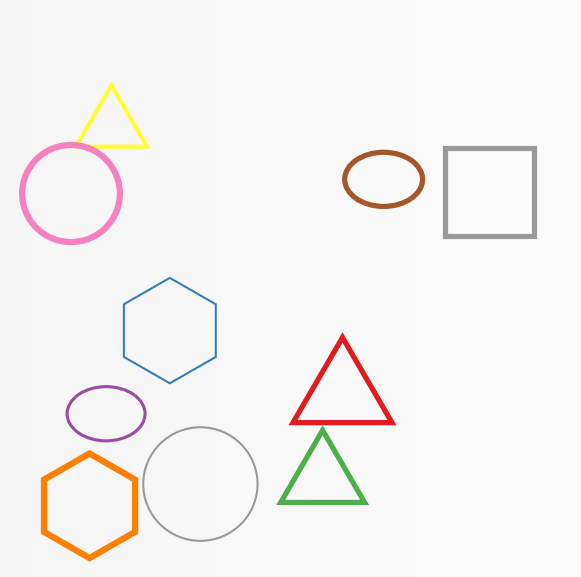[{"shape": "triangle", "thickness": 2.5, "radius": 0.49, "center": [0.589, 0.316]}, {"shape": "hexagon", "thickness": 1, "radius": 0.46, "center": [0.292, 0.427]}, {"shape": "triangle", "thickness": 2.5, "radius": 0.42, "center": [0.555, 0.171]}, {"shape": "oval", "thickness": 1.5, "radius": 0.34, "center": [0.183, 0.283]}, {"shape": "hexagon", "thickness": 3, "radius": 0.45, "center": [0.154, 0.123]}, {"shape": "triangle", "thickness": 2, "radius": 0.35, "center": [0.192, 0.78]}, {"shape": "oval", "thickness": 2.5, "radius": 0.33, "center": [0.66, 0.689]}, {"shape": "circle", "thickness": 3, "radius": 0.42, "center": [0.122, 0.664]}, {"shape": "circle", "thickness": 1, "radius": 0.49, "center": [0.345, 0.161]}, {"shape": "square", "thickness": 2.5, "radius": 0.38, "center": [0.843, 0.667]}]